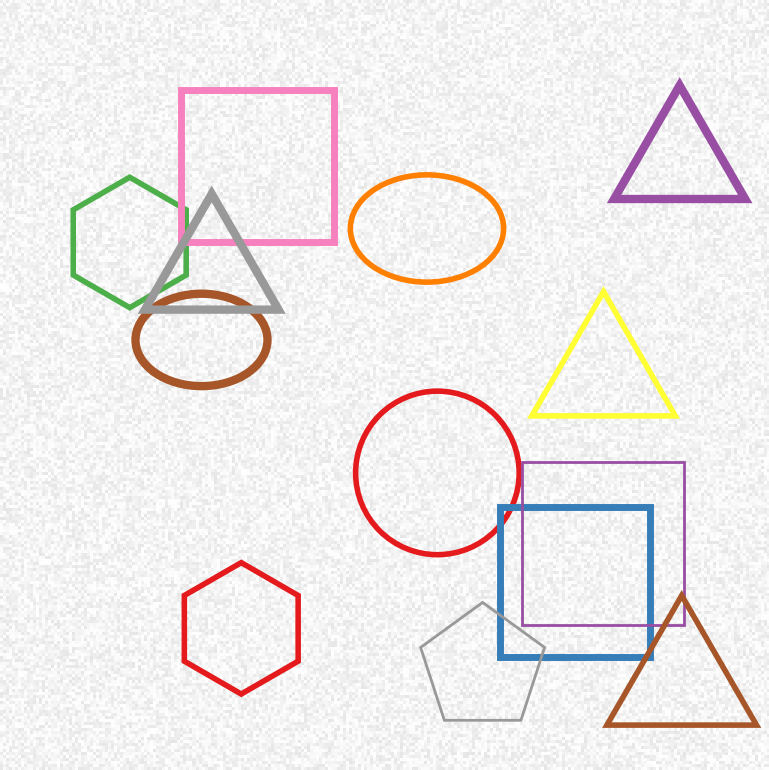[{"shape": "hexagon", "thickness": 2, "radius": 0.43, "center": [0.313, 0.184]}, {"shape": "circle", "thickness": 2, "radius": 0.53, "center": [0.568, 0.386]}, {"shape": "square", "thickness": 2.5, "radius": 0.49, "center": [0.747, 0.244]}, {"shape": "hexagon", "thickness": 2, "radius": 0.42, "center": [0.168, 0.685]}, {"shape": "triangle", "thickness": 3, "radius": 0.49, "center": [0.883, 0.791]}, {"shape": "square", "thickness": 1, "radius": 0.53, "center": [0.783, 0.294]}, {"shape": "oval", "thickness": 2, "radius": 0.5, "center": [0.555, 0.703]}, {"shape": "triangle", "thickness": 2, "radius": 0.54, "center": [0.784, 0.514]}, {"shape": "oval", "thickness": 3, "radius": 0.43, "center": [0.262, 0.559]}, {"shape": "triangle", "thickness": 2, "radius": 0.56, "center": [0.885, 0.114]}, {"shape": "square", "thickness": 2.5, "radius": 0.5, "center": [0.335, 0.784]}, {"shape": "triangle", "thickness": 3, "radius": 0.5, "center": [0.275, 0.648]}, {"shape": "pentagon", "thickness": 1, "radius": 0.42, "center": [0.627, 0.133]}]